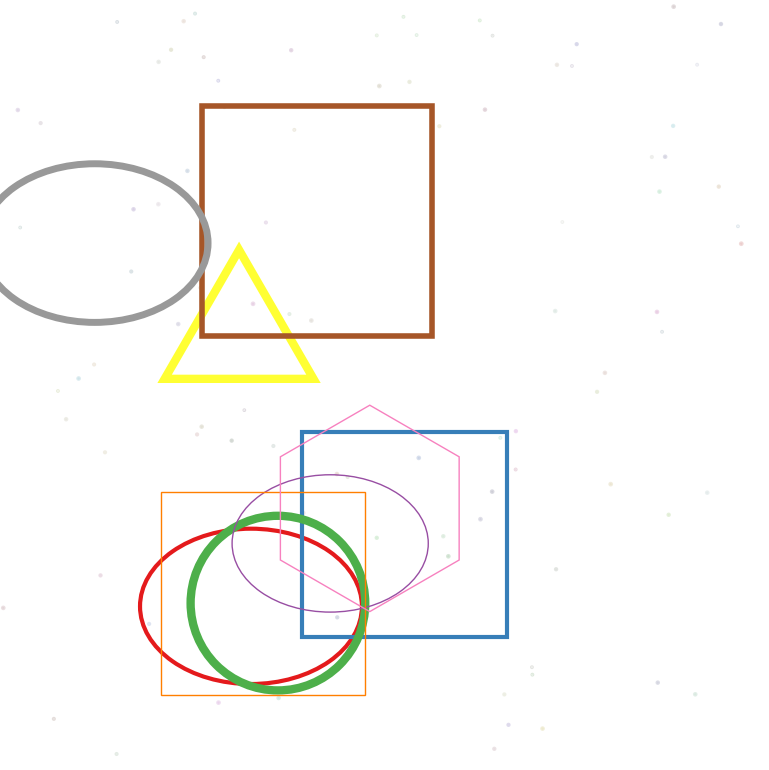[{"shape": "oval", "thickness": 1.5, "radius": 0.72, "center": [0.326, 0.213]}, {"shape": "square", "thickness": 1.5, "radius": 0.66, "center": [0.526, 0.306]}, {"shape": "circle", "thickness": 3, "radius": 0.57, "center": [0.361, 0.217]}, {"shape": "oval", "thickness": 0.5, "radius": 0.64, "center": [0.429, 0.294]}, {"shape": "square", "thickness": 0.5, "radius": 0.66, "center": [0.342, 0.229]}, {"shape": "triangle", "thickness": 3, "radius": 0.56, "center": [0.31, 0.564]}, {"shape": "square", "thickness": 2, "radius": 0.75, "center": [0.412, 0.713]}, {"shape": "hexagon", "thickness": 0.5, "radius": 0.67, "center": [0.48, 0.34]}, {"shape": "oval", "thickness": 2.5, "radius": 0.74, "center": [0.123, 0.684]}]